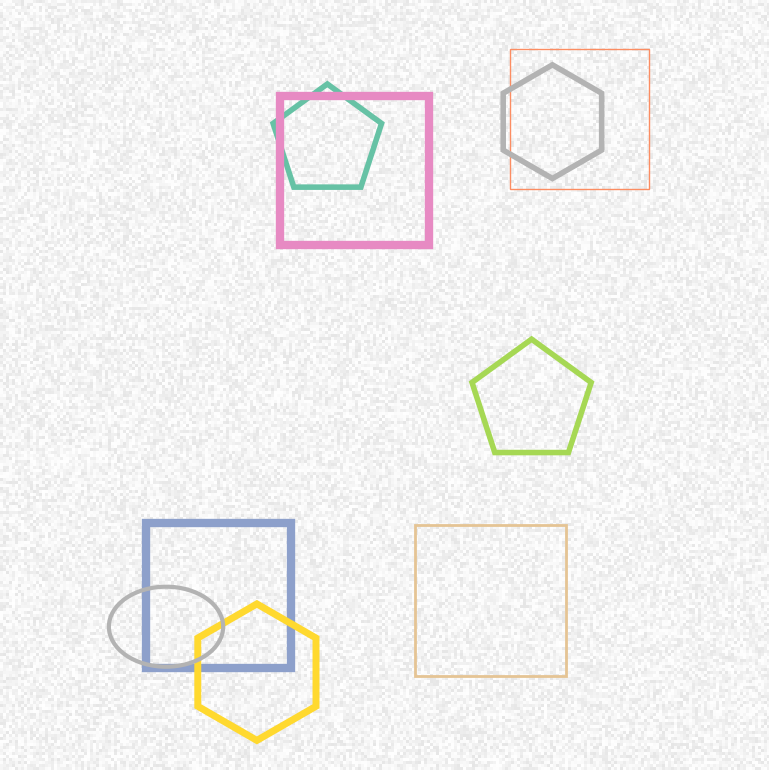[{"shape": "pentagon", "thickness": 2, "radius": 0.37, "center": [0.425, 0.817]}, {"shape": "square", "thickness": 0.5, "radius": 0.45, "center": [0.752, 0.845]}, {"shape": "square", "thickness": 3, "radius": 0.47, "center": [0.284, 0.226]}, {"shape": "square", "thickness": 3, "radius": 0.49, "center": [0.46, 0.779]}, {"shape": "pentagon", "thickness": 2, "radius": 0.41, "center": [0.69, 0.478]}, {"shape": "hexagon", "thickness": 2.5, "radius": 0.44, "center": [0.334, 0.127]}, {"shape": "square", "thickness": 1, "radius": 0.49, "center": [0.637, 0.22]}, {"shape": "oval", "thickness": 1.5, "radius": 0.37, "center": [0.216, 0.186]}, {"shape": "hexagon", "thickness": 2, "radius": 0.37, "center": [0.717, 0.842]}]